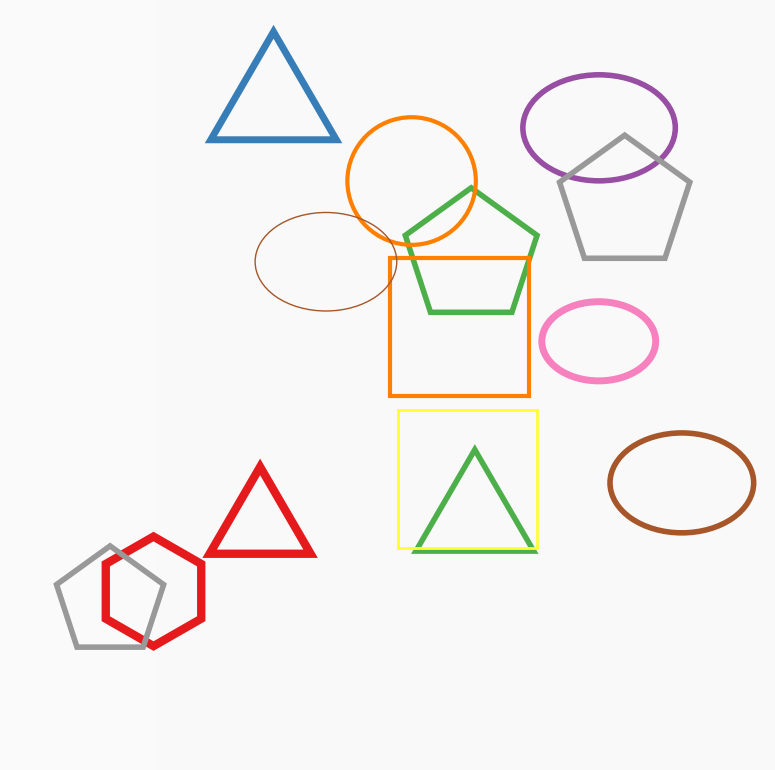[{"shape": "hexagon", "thickness": 3, "radius": 0.36, "center": [0.198, 0.232]}, {"shape": "triangle", "thickness": 3, "radius": 0.38, "center": [0.336, 0.318]}, {"shape": "triangle", "thickness": 2.5, "radius": 0.47, "center": [0.353, 0.865]}, {"shape": "triangle", "thickness": 2, "radius": 0.44, "center": [0.613, 0.328]}, {"shape": "pentagon", "thickness": 2, "radius": 0.45, "center": [0.608, 0.667]}, {"shape": "oval", "thickness": 2, "radius": 0.49, "center": [0.773, 0.834]}, {"shape": "circle", "thickness": 1.5, "radius": 0.41, "center": [0.531, 0.765]}, {"shape": "square", "thickness": 1.5, "radius": 0.45, "center": [0.593, 0.576]}, {"shape": "square", "thickness": 1, "radius": 0.45, "center": [0.604, 0.378]}, {"shape": "oval", "thickness": 0.5, "radius": 0.46, "center": [0.421, 0.66]}, {"shape": "oval", "thickness": 2, "radius": 0.46, "center": [0.88, 0.373]}, {"shape": "oval", "thickness": 2.5, "radius": 0.37, "center": [0.773, 0.557]}, {"shape": "pentagon", "thickness": 2, "radius": 0.36, "center": [0.142, 0.218]}, {"shape": "pentagon", "thickness": 2, "radius": 0.44, "center": [0.806, 0.736]}]